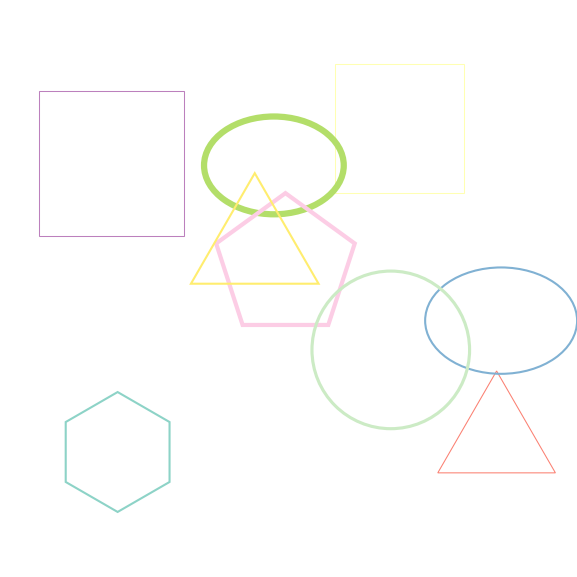[{"shape": "hexagon", "thickness": 1, "radius": 0.52, "center": [0.204, 0.216]}, {"shape": "square", "thickness": 0.5, "radius": 0.56, "center": [0.692, 0.777]}, {"shape": "triangle", "thickness": 0.5, "radius": 0.59, "center": [0.86, 0.239]}, {"shape": "oval", "thickness": 1, "radius": 0.66, "center": [0.868, 0.444]}, {"shape": "oval", "thickness": 3, "radius": 0.6, "center": [0.474, 0.713]}, {"shape": "pentagon", "thickness": 2, "radius": 0.63, "center": [0.494, 0.539]}, {"shape": "square", "thickness": 0.5, "radius": 0.63, "center": [0.193, 0.716]}, {"shape": "circle", "thickness": 1.5, "radius": 0.68, "center": [0.677, 0.393]}, {"shape": "triangle", "thickness": 1, "radius": 0.64, "center": [0.441, 0.572]}]